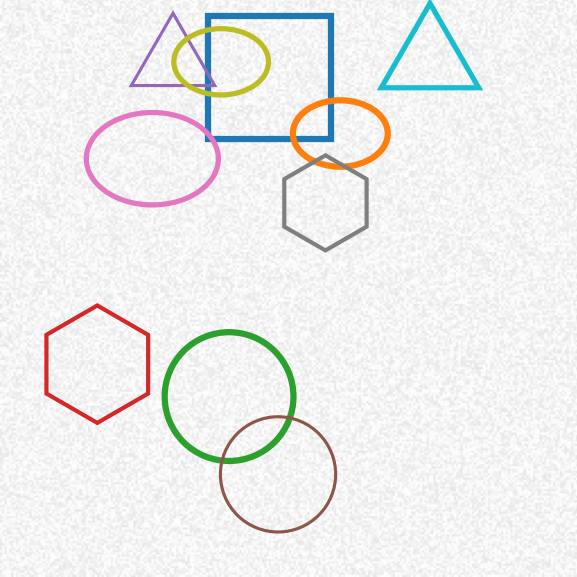[{"shape": "square", "thickness": 3, "radius": 0.53, "center": [0.467, 0.864]}, {"shape": "oval", "thickness": 3, "radius": 0.41, "center": [0.589, 0.768]}, {"shape": "circle", "thickness": 3, "radius": 0.56, "center": [0.397, 0.312]}, {"shape": "hexagon", "thickness": 2, "radius": 0.51, "center": [0.168, 0.368]}, {"shape": "triangle", "thickness": 1.5, "radius": 0.42, "center": [0.3, 0.893]}, {"shape": "circle", "thickness": 1.5, "radius": 0.5, "center": [0.481, 0.178]}, {"shape": "oval", "thickness": 2.5, "radius": 0.57, "center": [0.264, 0.724]}, {"shape": "hexagon", "thickness": 2, "radius": 0.41, "center": [0.564, 0.648]}, {"shape": "oval", "thickness": 2.5, "radius": 0.41, "center": [0.383, 0.892]}, {"shape": "triangle", "thickness": 2.5, "radius": 0.49, "center": [0.745, 0.896]}]